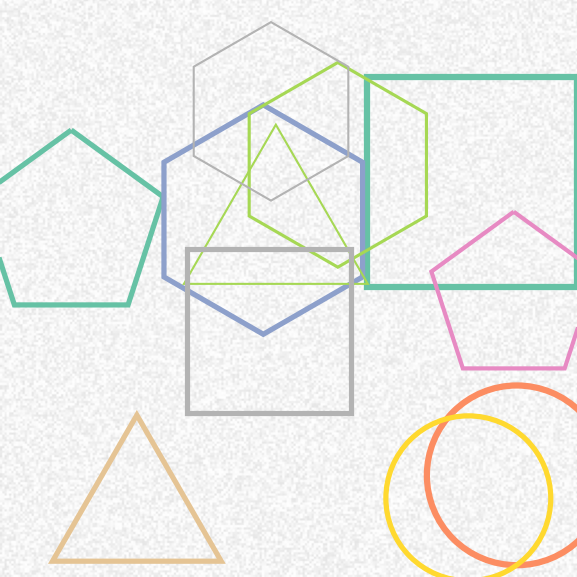[{"shape": "square", "thickness": 3, "radius": 0.91, "center": [0.818, 0.684]}, {"shape": "pentagon", "thickness": 2.5, "radius": 0.84, "center": [0.123, 0.607]}, {"shape": "circle", "thickness": 3, "radius": 0.78, "center": [0.895, 0.176]}, {"shape": "hexagon", "thickness": 2.5, "radius": 0.99, "center": [0.456, 0.619]}, {"shape": "pentagon", "thickness": 2, "radius": 0.75, "center": [0.89, 0.483]}, {"shape": "hexagon", "thickness": 1.5, "radius": 0.89, "center": [0.585, 0.714]}, {"shape": "triangle", "thickness": 1, "radius": 0.92, "center": [0.478, 0.599]}, {"shape": "circle", "thickness": 2.5, "radius": 0.71, "center": [0.811, 0.136]}, {"shape": "triangle", "thickness": 2.5, "radius": 0.84, "center": [0.237, 0.112]}, {"shape": "hexagon", "thickness": 1, "radius": 0.77, "center": [0.469, 0.806]}, {"shape": "square", "thickness": 2.5, "radius": 0.71, "center": [0.466, 0.426]}]